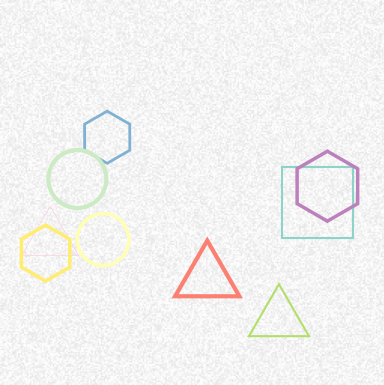[{"shape": "square", "thickness": 1.5, "radius": 0.46, "center": [0.824, 0.475]}, {"shape": "circle", "thickness": 2.5, "radius": 0.34, "center": [0.268, 0.378]}, {"shape": "triangle", "thickness": 3, "radius": 0.48, "center": [0.538, 0.279]}, {"shape": "hexagon", "thickness": 2, "radius": 0.34, "center": [0.278, 0.644]}, {"shape": "triangle", "thickness": 1.5, "radius": 0.45, "center": [0.725, 0.172]}, {"shape": "triangle", "thickness": 0.5, "radius": 0.43, "center": [0.13, 0.379]}, {"shape": "hexagon", "thickness": 2.5, "radius": 0.45, "center": [0.85, 0.516]}, {"shape": "circle", "thickness": 3, "radius": 0.38, "center": [0.201, 0.535]}, {"shape": "hexagon", "thickness": 2.5, "radius": 0.36, "center": [0.118, 0.342]}]